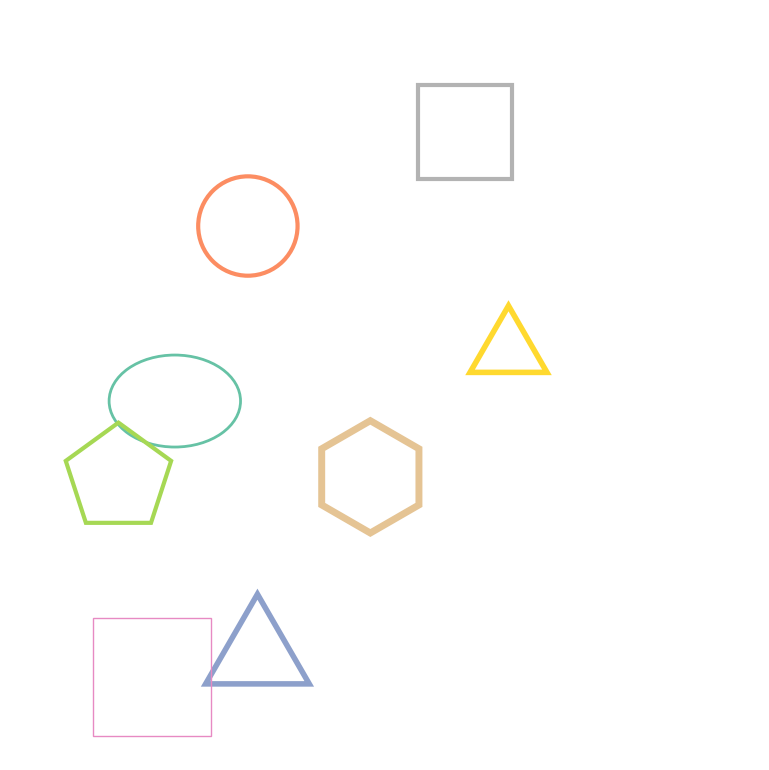[{"shape": "oval", "thickness": 1, "radius": 0.43, "center": [0.227, 0.479]}, {"shape": "circle", "thickness": 1.5, "radius": 0.32, "center": [0.322, 0.706]}, {"shape": "triangle", "thickness": 2, "radius": 0.39, "center": [0.334, 0.151]}, {"shape": "square", "thickness": 0.5, "radius": 0.38, "center": [0.197, 0.12]}, {"shape": "pentagon", "thickness": 1.5, "radius": 0.36, "center": [0.154, 0.379]}, {"shape": "triangle", "thickness": 2, "radius": 0.29, "center": [0.66, 0.545]}, {"shape": "hexagon", "thickness": 2.5, "radius": 0.36, "center": [0.481, 0.381]}, {"shape": "square", "thickness": 1.5, "radius": 0.3, "center": [0.604, 0.828]}]